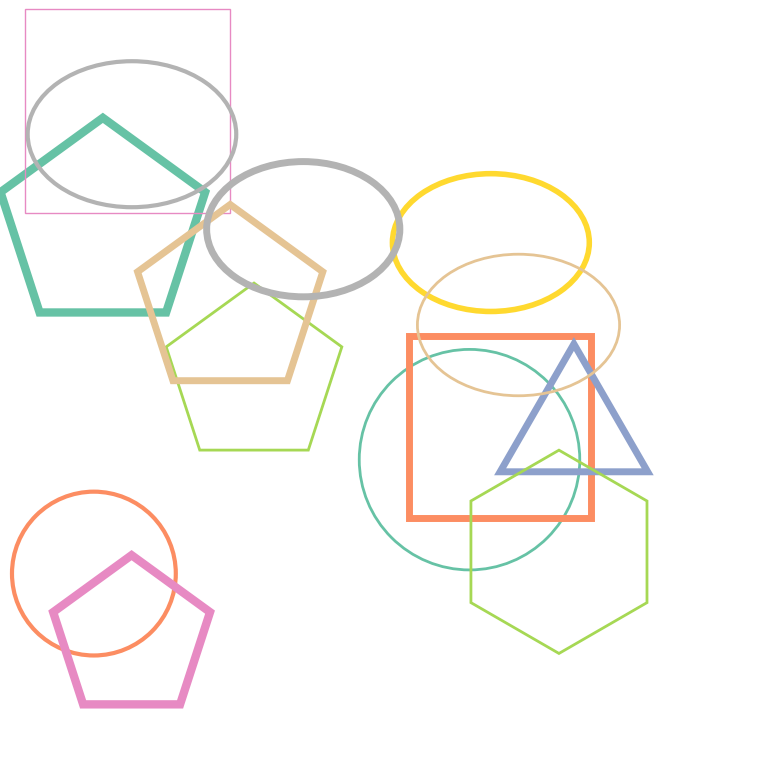[{"shape": "circle", "thickness": 1, "radius": 0.72, "center": [0.61, 0.403]}, {"shape": "pentagon", "thickness": 3, "radius": 0.7, "center": [0.134, 0.707]}, {"shape": "square", "thickness": 2.5, "radius": 0.59, "center": [0.649, 0.446]}, {"shape": "circle", "thickness": 1.5, "radius": 0.53, "center": [0.122, 0.255]}, {"shape": "triangle", "thickness": 2.5, "radius": 0.55, "center": [0.745, 0.443]}, {"shape": "pentagon", "thickness": 3, "radius": 0.54, "center": [0.171, 0.172]}, {"shape": "square", "thickness": 0.5, "radius": 0.66, "center": [0.166, 0.856]}, {"shape": "hexagon", "thickness": 1, "radius": 0.66, "center": [0.726, 0.283]}, {"shape": "pentagon", "thickness": 1, "radius": 0.6, "center": [0.33, 0.512]}, {"shape": "oval", "thickness": 2, "radius": 0.64, "center": [0.637, 0.685]}, {"shape": "pentagon", "thickness": 2.5, "radius": 0.63, "center": [0.299, 0.608]}, {"shape": "oval", "thickness": 1, "radius": 0.66, "center": [0.673, 0.578]}, {"shape": "oval", "thickness": 1.5, "radius": 0.68, "center": [0.171, 0.826]}, {"shape": "oval", "thickness": 2.5, "radius": 0.63, "center": [0.394, 0.702]}]